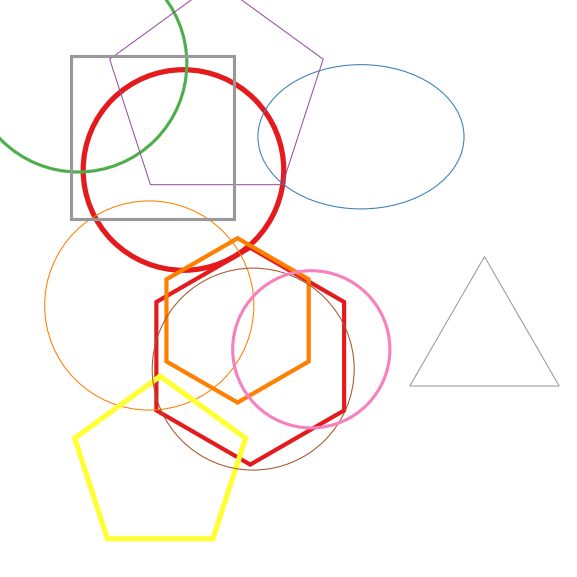[{"shape": "hexagon", "thickness": 2, "radius": 0.94, "center": [0.433, 0.382]}, {"shape": "circle", "thickness": 2.5, "radius": 0.87, "center": [0.318, 0.705]}, {"shape": "oval", "thickness": 0.5, "radius": 0.89, "center": [0.625, 0.762]}, {"shape": "circle", "thickness": 1.5, "radius": 0.94, "center": [0.135, 0.889]}, {"shape": "pentagon", "thickness": 0.5, "radius": 0.97, "center": [0.375, 0.837]}, {"shape": "circle", "thickness": 0.5, "radius": 0.91, "center": [0.258, 0.47]}, {"shape": "hexagon", "thickness": 2, "radius": 0.71, "center": [0.411, 0.444]}, {"shape": "pentagon", "thickness": 2.5, "radius": 0.78, "center": [0.277, 0.192]}, {"shape": "circle", "thickness": 0.5, "radius": 0.87, "center": [0.438, 0.36]}, {"shape": "circle", "thickness": 1.5, "radius": 0.68, "center": [0.539, 0.394]}, {"shape": "square", "thickness": 1.5, "radius": 0.71, "center": [0.264, 0.761]}, {"shape": "triangle", "thickness": 0.5, "radius": 0.75, "center": [0.839, 0.405]}]